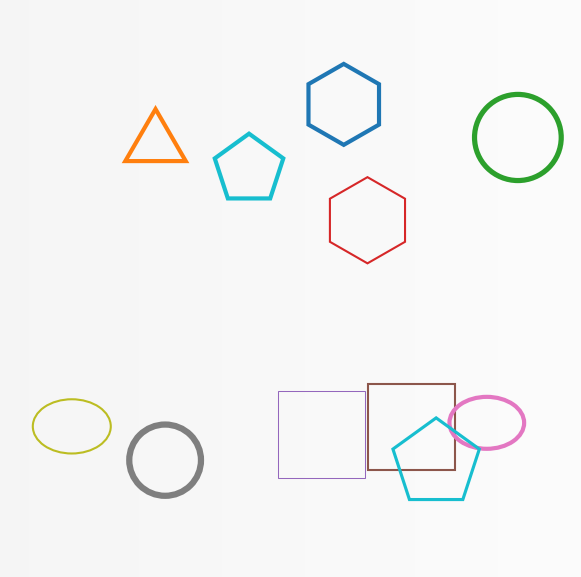[{"shape": "hexagon", "thickness": 2, "radius": 0.35, "center": [0.591, 0.818]}, {"shape": "triangle", "thickness": 2, "radius": 0.3, "center": [0.268, 0.75]}, {"shape": "circle", "thickness": 2.5, "radius": 0.37, "center": [0.891, 0.761]}, {"shape": "hexagon", "thickness": 1, "radius": 0.37, "center": [0.632, 0.618]}, {"shape": "square", "thickness": 0.5, "radius": 0.38, "center": [0.553, 0.247]}, {"shape": "square", "thickness": 1, "radius": 0.37, "center": [0.707, 0.26]}, {"shape": "oval", "thickness": 2, "radius": 0.32, "center": [0.838, 0.267]}, {"shape": "circle", "thickness": 3, "radius": 0.31, "center": [0.284, 0.202]}, {"shape": "oval", "thickness": 1, "radius": 0.34, "center": [0.124, 0.261]}, {"shape": "pentagon", "thickness": 2, "radius": 0.31, "center": [0.428, 0.706]}, {"shape": "pentagon", "thickness": 1.5, "radius": 0.39, "center": [0.75, 0.197]}]